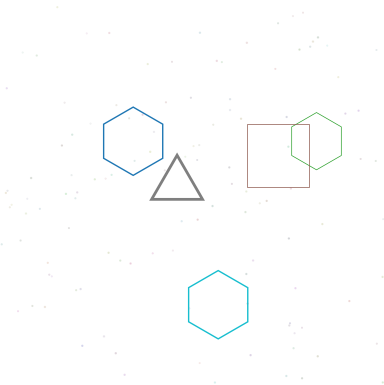[{"shape": "hexagon", "thickness": 1, "radius": 0.44, "center": [0.346, 0.633]}, {"shape": "hexagon", "thickness": 0.5, "radius": 0.37, "center": [0.822, 0.633]}, {"shape": "square", "thickness": 0.5, "radius": 0.4, "center": [0.723, 0.596]}, {"shape": "triangle", "thickness": 2, "radius": 0.38, "center": [0.46, 0.52]}, {"shape": "hexagon", "thickness": 1, "radius": 0.44, "center": [0.567, 0.209]}]